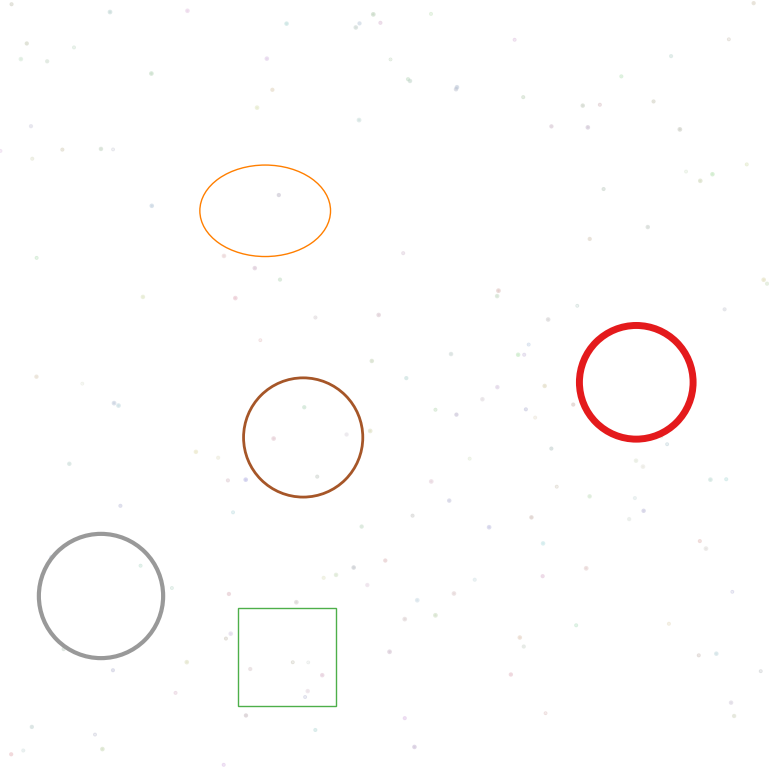[{"shape": "circle", "thickness": 2.5, "radius": 0.37, "center": [0.826, 0.504]}, {"shape": "square", "thickness": 0.5, "radius": 0.32, "center": [0.373, 0.147]}, {"shape": "oval", "thickness": 0.5, "radius": 0.42, "center": [0.344, 0.726]}, {"shape": "circle", "thickness": 1, "radius": 0.39, "center": [0.394, 0.432]}, {"shape": "circle", "thickness": 1.5, "radius": 0.4, "center": [0.131, 0.226]}]